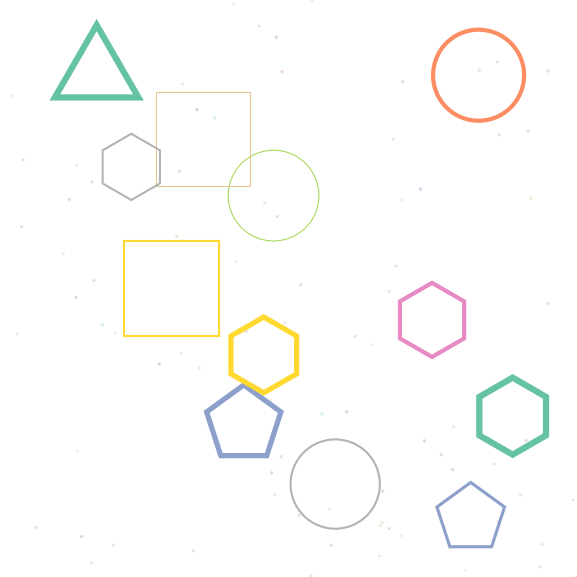[{"shape": "hexagon", "thickness": 3, "radius": 0.33, "center": [0.888, 0.279]}, {"shape": "triangle", "thickness": 3, "radius": 0.42, "center": [0.167, 0.872]}, {"shape": "circle", "thickness": 2, "radius": 0.39, "center": [0.829, 0.869]}, {"shape": "pentagon", "thickness": 1.5, "radius": 0.31, "center": [0.815, 0.102]}, {"shape": "pentagon", "thickness": 2.5, "radius": 0.34, "center": [0.422, 0.265]}, {"shape": "hexagon", "thickness": 2, "radius": 0.32, "center": [0.748, 0.445]}, {"shape": "circle", "thickness": 0.5, "radius": 0.39, "center": [0.474, 0.66]}, {"shape": "square", "thickness": 1, "radius": 0.41, "center": [0.297, 0.499]}, {"shape": "hexagon", "thickness": 2.5, "radius": 0.33, "center": [0.457, 0.385]}, {"shape": "square", "thickness": 0.5, "radius": 0.41, "center": [0.352, 0.758]}, {"shape": "circle", "thickness": 1, "radius": 0.39, "center": [0.58, 0.161]}, {"shape": "hexagon", "thickness": 1, "radius": 0.29, "center": [0.227, 0.71]}]